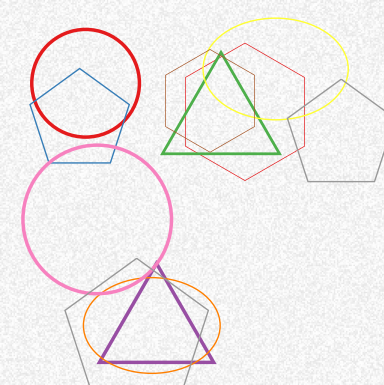[{"shape": "hexagon", "thickness": 0.5, "radius": 0.89, "center": [0.636, 0.71]}, {"shape": "circle", "thickness": 2.5, "radius": 0.7, "center": [0.222, 0.784]}, {"shape": "pentagon", "thickness": 1, "radius": 0.68, "center": [0.207, 0.686]}, {"shape": "triangle", "thickness": 2, "radius": 0.88, "center": [0.574, 0.688]}, {"shape": "triangle", "thickness": 2.5, "radius": 0.86, "center": [0.407, 0.144]}, {"shape": "oval", "thickness": 1, "radius": 0.89, "center": [0.394, 0.155]}, {"shape": "oval", "thickness": 1, "radius": 0.94, "center": [0.716, 0.821]}, {"shape": "hexagon", "thickness": 0.5, "radius": 0.67, "center": [0.546, 0.738]}, {"shape": "circle", "thickness": 2.5, "radius": 0.96, "center": [0.253, 0.43]}, {"shape": "pentagon", "thickness": 1, "radius": 0.98, "center": [0.355, 0.133]}, {"shape": "pentagon", "thickness": 1, "radius": 0.74, "center": [0.886, 0.647]}]